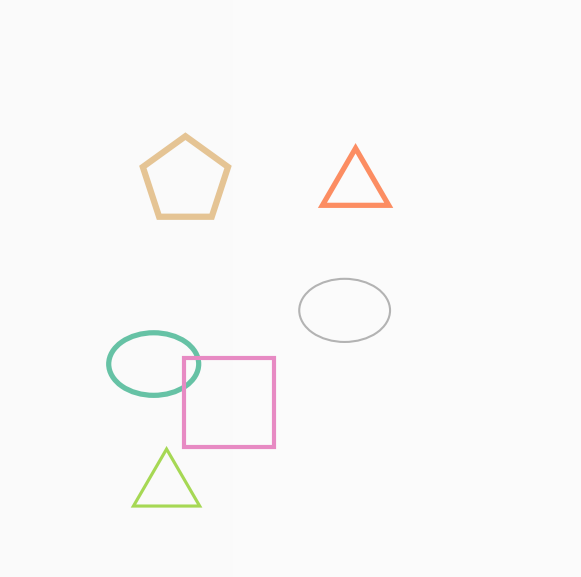[{"shape": "oval", "thickness": 2.5, "radius": 0.39, "center": [0.264, 0.369]}, {"shape": "triangle", "thickness": 2.5, "radius": 0.33, "center": [0.612, 0.677]}, {"shape": "square", "thickness": 2, "radius": 0.39, "center": [0.394, 0.303]}, {"shape": "triangle", "thickness": 1.5, "radius": 0.33, "center": [0.287, 0.156]}, {"shape": "pentagon", "thickness": 3, "radius": 0.39, "center": [0.319, 0.686]}, {"shape": "oval", "thickness": 1, "radius": 0.39, "center": [0.593, 0.462]}]